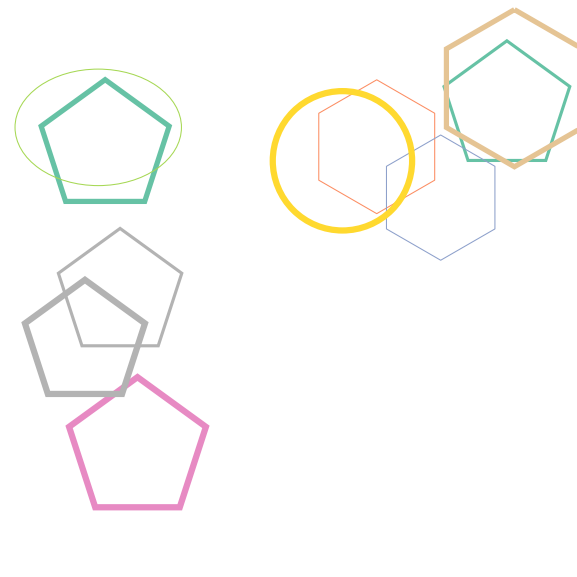[{"shape": "pentagon", "thickness": 1.5, "radius": 0.57, "center": [0.878, 0.814]}, {"shape": "pentagon", "thickness": 2.5, "radius": 0.58, "center": [0.182, 0.745]}, {"shape": "hexagon", "thickness": 0.5, "radius": 0.58, "center": [0.652, 0.745]}, {"shape": "hexagon", "thickness": 0.5, "radius": 0.54, "center": [0.763, 0.657]}, {"shape": "pentagon", "thickness": 3, "radius": 0.62, "center": [0.238, 0.221]}, {"shape": "oval", "thickness": 0.5, "radius": 0.72, "center": [0.17, 0.779]}, {"shape": "circle", "thickness": 3, "radius": 0.6, "center": [0.593, 0.721]}, {"shape": "hexagon", "thickness": 2.5, "radius": 0.68, "center": [0.891, 0.846]}, {"shape": "pentagon", "thickness": 3, "radius": 0.55, "center": [0.147, 0.405]}, {"shape": "pentagon", "thickness": 1.5, "radius": 0.56, "center": [0.208, 0.491]}]